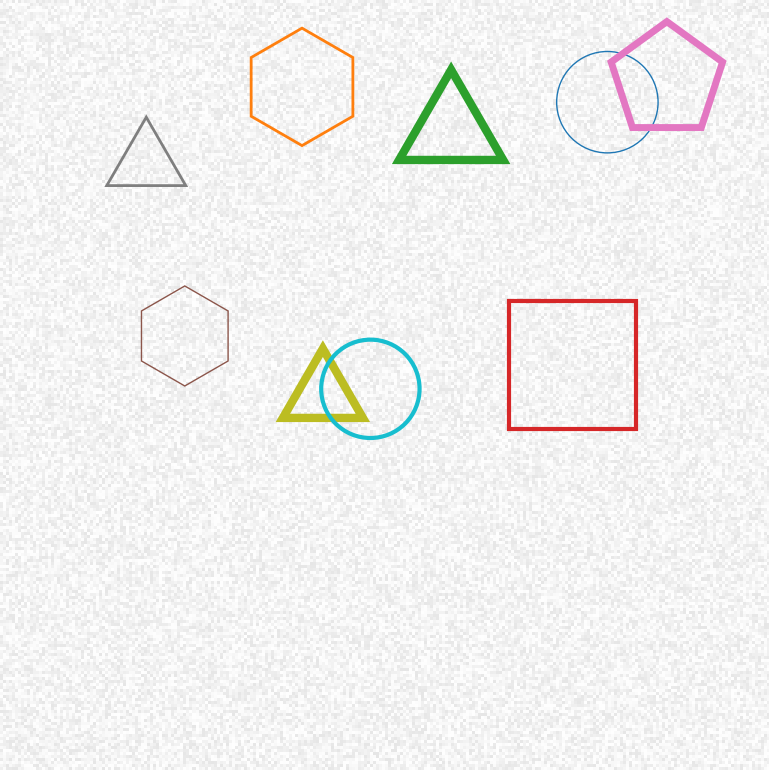[{"shape": "circle", "thickness": 0.5, "radius": 0.33, "center": [0.789, 0.867]}, {"shape": "hexagon", "thickness": 1, "radius": 0.38, "center": [0.392, 0.887]}, {"shape": "triangle", "thickness": 3, "radius": 0.39, "center": [0.586, 0.831]}, {"shape": "square", "thickness": 1.5, "radius": 0.41, "center": [0.744, 0.526]}, {"shape": "hexagon", "thickness": 0.5, "radius": 0.32, "center": [0.24, 0.564]}, {"shape": "pentagon", "thickness": 2.5, "radius": 0.38, "center": [0.866, 0.896]}, {"shape": "triangle", "thickness": 1, "radius": 0.3, "center": [0.19, 0.789]}, {"shape": "triangle", "thickness": 3, "radius": 0.3, "center": [0.419, 0.487]}, {"shape": "circle", "thickness": 1.5, "radius": 0.32, "center": [0.481, 0.495]}]